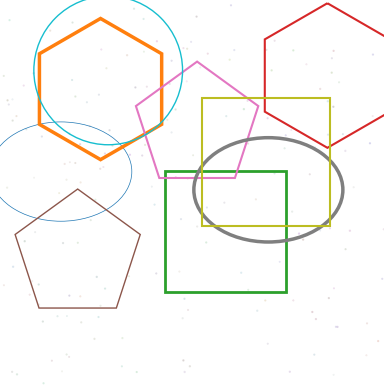[{"shape": "oval", "thickness": 0.5, "radius": 0.92, "center": [0.158, 0.554]}, {"shape": "hexagon", "thickness": 2.5, "radius": 0.92, "center": [0.261, 0.769]}, {"shape": "square", "thickness": 2, "radius": 0.79, "center": [0.585, 0.398]}, {"shape": "hexagon", "thickness": 1.5, "radius": 0.94, "center": [0.85, 0.804]}, {"shape": "pentagon", "thickness": 1, "radius": 0.85, "center": [0.202, 0.338]}, {"shape": "pentagon", "thickness": 1.5, "radius": 0.84, "center": [0.512, 0.673]}, {"shape": "oval", "thickness": 2.5, "radius": 0.97, "center": [0.697, 0.507]}, {"shape": "square", "thickness": 1.5, "radius": 0.83, "center": [0.692, 0.578]}, {"shape": "circle", "thickness": 1, "radius": 0.97, "center": [0.281, 0.817]}]